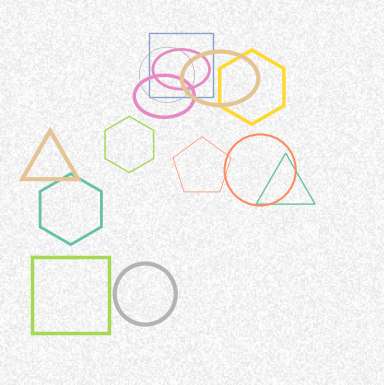[{"shape": "triangle", "thickness": 1, "radius": 0.44, "center": [0.742, 0.514]}, {"shape": "hexagon", "thickness": 2, "radius": 0.46, "center": [0.184, 0.457]}, {"shape": "circle", "thickness": 1.5, "radius": 0.46, "center": [0.676, 0.559]}, {"shape": "pentagon", "thickness": 0.5, "radius": 0.4, "center": [0.525, 0.566]}, {"shape": "square", "thickness": 1, "radius": 0.42, "center": [0.47, 0.832]}, {"shape": "oval", "thickness": 2, "radius": 0.37, "center": [0.471, 0.82]}, {"shape": "oval", "thickness": 2.5, "radius": 0.39, "center": [0.427, 0.75]}, {"shape": "square", "thickness": 2.5, "radius": 0.5, "center": [0.182, 0.234]}, {"shape": "hexagon", "thickness": 1, "radius": 0.36, "center": [0.336, 0.625]}, {"shape": "hexagon", "thickness": 2.5, "radius": 0.48, "center": [0.654, 0.774]}, {"shape": "oval", "thickness": 3, "radius": 0.5, "center": [0.572, 0.796]}, {"shape": "triangle", "thickness": 3, "radius": 0.42, "center": [0.13, 0.577]}, {"shape": "circle", "thickness": 3, "radius": 0.4, "center": [0.377, 0.236]}, {"shape": "circle", "thickness": 0.5, "radius": 0.36, "center": [0.434, 0.806]}]